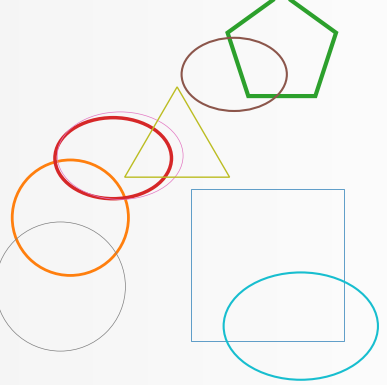[{"shape": "square", "thickness": 0.5, "radius": 0.99, "center": [0.691, 0.312]}, {"shape": "circle", "thickness": 2, "radius": 0.75, "center": [0.181, 0.435]}, {"shape": "pentagon", "thickness": 3, "radius": 0.74, "center": [0.727, 0.87]}, {"shape": "oval", "thickness": 2.5, "radius": 0.75, "center": [0.292, 0.589]}, {"shape": "oval", "thickness": 1.5, "radius": 0.68, "center": [0.604, 0.807]}, {"shape": "oval", "thickness": 0.5, "radius": 0.81, "center": [0.31, 0.596]}, {"shape": "circle", "thickness": 0.5, "radius": 0.84, "center": [0.156, 0.256]}, {"shape": "triangle", "thickness": 1, "radius": 0.78, "center": [0.457, 0.618]}, {"shape": "oval", "thickness": 1.5, "radius": 1.0, "center": [0.776, 0.153]}]